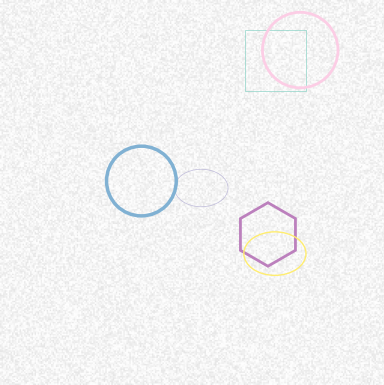[{"shape": "square", "thickness": 0.5, "radius": 0.39, "center": [0.716, 0.842]}, {"shape": "oval", "thickness": 0.5, "radius": 0.35, "center": [0.523, 0.512]}, {"shape": "circle", "thickness": 2.5, "radius": 0.45, "center": [0.367, 0.53]}, {"shape": "circle", "thickness": 2, "radius": 0.49, "center": [0.78, 0.87]}, {"shape": "hexagon", "thickness": 2, "radius": 0.41, "center": [0.696, 0.391]}, {"shape": "oval", "thickness": 1, "radius": 0.4, "center": [0.714, 0.341]}]